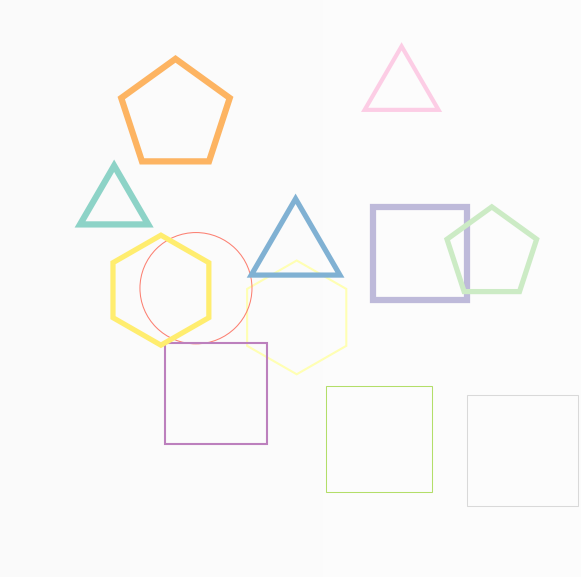[{"shape": "triangle", "thickness": 3, "radius": 0.34, "center": [0.196, 0.644]}, {"shape": "hexagon", "thickness": 1, "radius": 0.49, "center": [0.51, 0.45]}, {"shape": "square", "thickness": 3, "radius": 0.41, "center": [0.723, 0.56]}, {"shape": "circle", "thickness": 0.5, "radius": 0.48, "center": [0.337, 0.5]}, {"shape": "triangle", "thickness": 2.5, "radius": 0.44, "center": [0.509, 0.567]}, {"shape": "pentagon", "thickness": 3, "radius": 0.49, "center": [0.302, 0.799]}, {"shape": "square", "thickness": 0.5, "radius": 0.46, "center": [0.652, 0.239]}, {"shape": "triangle", "thickness": 2, "radius": 0.37, "center": [0.691, 0.846]}, {"shape": "square", "thickness": 0.5, "radius": 0.48, "center": [0.899, 0.219]}, {"shape": "square", "thickness": 1, "radius": 0.44, "center": [0.371, 0.317]}, {"shape": "pentagon", "thickness": 2.5, "radius": 0.41, "center": [0.846, 0.56]}, {"shape": "hexagon", "thickness": 2.5, "radius": 0.48, "center": [0.277, 0.497]}]